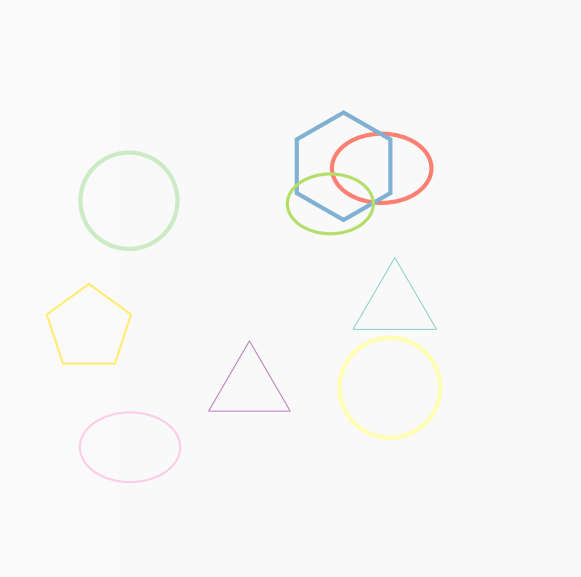[{"shape": "triangle", "thickness": 0.5, "radius": 0.41, "center": [0.679, 0.47]}, {"shape": "circle", "thickness": 2, "radius": 0.43, "center": [0.671, 0.328]}, {"shape": "oval", "thickness": 2, "radius": 0.43, "center": [0.657, 0.708]}, {"shape": "hexagon", "thickness": 2, "radius": 0.46, "center": [0.591, 0.711]}, {"shape": "oval", "thickness": 1.5, "radius": 0.37, "center": [0.568, 0.646]}, {"shape": "oval", "thickness": 1, "radius": 0.43, "center": [0.224, 0.225]}, {"shape": "triangle", "thickness": 0.5, "radius": 0.41, "center": [0.429, 0.328]}, {"shape": "circle", "thickness": 2, "radius": 0.42, "center": [0.222, 0.652]}, {"shape": "pentagon", "thickness": 1, "radius": 0.38, "center": [0.153, 0.431]}]